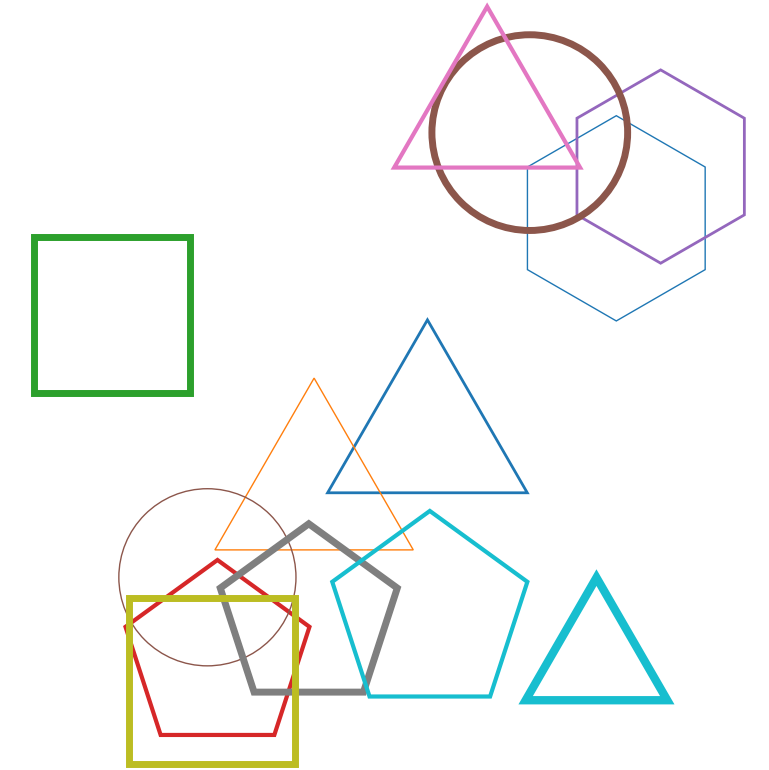[{"shape": "hexagon", "thickness": 0.5, "radius": 0.67, "center": [0.8, 0.716]}, {"shape": "triangle", "thickness": 1, "radius": 0.75, "center": [0.555, 0.435]}, {"shape": "triangle", "thickness": 0.5, "radius": 0.74, "center": [0.408, 0.36]}, {"shape": "square", "thickness": 2.5, "radius": 0.51, "center": [0.146, 0.591]}, {"shape": "pentagon", "thickness": 1.5, "radius": 0.63, "center": [0.282, 0.147]}, {"shape": "hexagon", "thickness": 1, "radius": 0.63, "center": [0.858, 0.784]}, {"shape": "circle", "thickness": 2.5, "radius": 0.64, "center": [0.688, 0.828]}, {"shape": "circle", "thickness": 0.5, "radius": 0.58, "center": [0.269, 0.25]}, {"shape": "triangle", "thickness": 1.5, "radius": 0.7, "center": [0.633, 0.852]}, {"shape": "pentagon", "thickness": 2.5, "radius": 0.6, "center": [0.401, 0.199]}, {"shape": "square", "thickness": 2.5, "radius": 0.54, "center": [0.275, 0.116]}, {"shape": "pentagon", "thickness": 1.5, "radius": 0.67, "center": [0.558, 0.203]}, {"shape": "triangle", "thickness": 3, "radius": 0.53, "center": [0.775, 0.144]}]